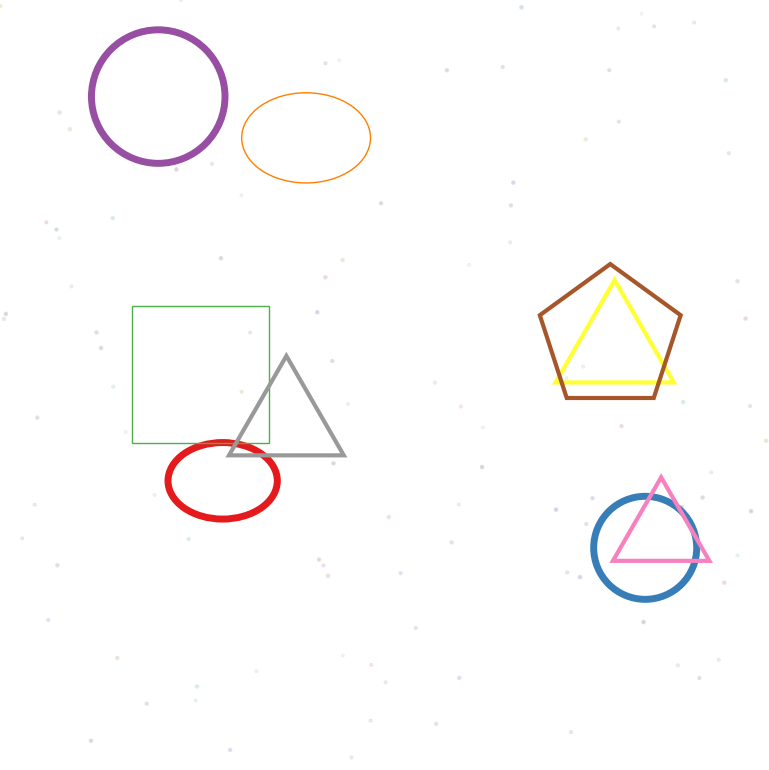[{"shape": "oval", "thickness": 2.5, "radius": 0.35, "center": [0.289, 0.376]}, {"shape": "circle", "thickness": 2.5, "radius": 0.33, "center": [0.838, 0.289]}, {"shape": "square", "thickness": 0.5, "radius": 0.44, "center": [0.261, 0.514]}, {"shape": "circle", "thickness": 2.5, "radius": 0.43, "center": [0.205, 0.875]}, {"shape": "oval", "thickness": 0.5, "radius": 0.42, "center": [0.398, 0.821]}, {"shape": "triangle", "thickness": 1.5, "radius": 0.44, "center": [0.798, 0.548]}, {"shape": "pentagon", "thickness": 1.5, "radius": 0.48, "center": [0.793, 0.561]}, {"shape": "triangle", "thickness": 1.5, "radius": 0.36, "center": [0.859, 0.308]}, {"shape": "triangle", "thickness": 1.5, "radius": 0.43, "center": [0.372, 0.452]}]